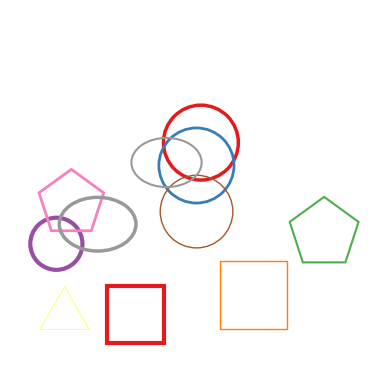[{"shape": "circle", "thickness": 2.5, "radius": 0.49, "center": [0.522, 0.63]}, {"shape": "square", "thickness": 3, "radius": 0.37, "center": [0.351, 0.183]}, {"shape": "circle", "thickness": 2, "radius": 0.49, "center": [0.51, 0.57]}, {"shape": "pentagon", "thickness": 1.5, "radius": 0.47, "center": [0.842, 0.395]}, {"shape": "circle", "thickness": 3, "radius": 0.34, "center": [0.146, 0.367]}, {"shape": "square", "thickness": 1, "radius": 0.44, "center": [0.658, 0.234]}, {"shape": "triangle", "thickness": 0.5, "radius": 0.37, "center": [0.168, 0.181]}, {"shape": "circle", "thickness": 1, "radius": 0.47, "center": [0.51, 0.45]}, {"shape": "pentagon", "thickness": 2, "radius": 0.44, "center": [0.185, 0.472]}, {"shape": "oval", "thickness": 2.5, "radius": 0.5, "center": [0.254, 0.418]}, {"shape": "oval", "thickness": 1.5, "radius": 0.46, "center": [0.433, 0.578]}]